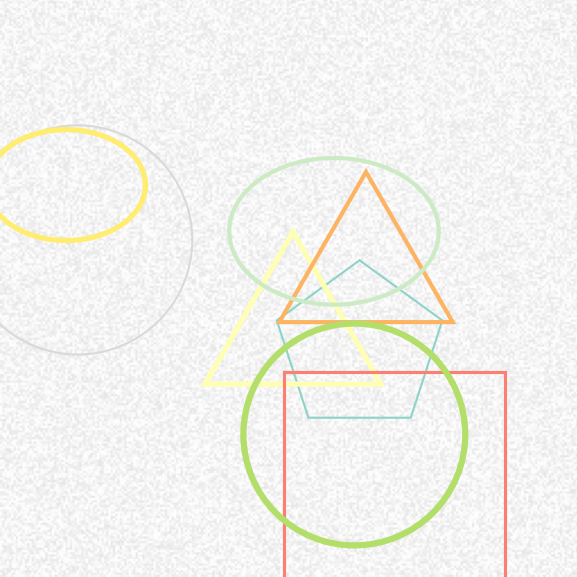[{"shape": "pentagon", "thickness": 1, "radius": 0.75, "center": [0.623, 0.398]}, {"shape": "triangle", "thickness": 2.5, "radius": 0.88, "center": [0.507, 0.422]}, {"shape": "square", "thickness": 1.5, "radius": 0.95, "center": [0.683, 0.163]}, {"shape": "triangle", "thickness": 2, "radius": 0.87, "center": [0.634, 0.528]}, {"shape": "circle", "thickness": 3, "radius": 0.96, "center": [0.614, 0.247]}, {"shape": "circle", "thickness": 1, "radius": 0.99, "center": [0.134, 0.584]}, {"shape": "oval", "thickness": 2, "radius": 0.91, "center": [0.578, 0.599]}, {"shape": "oval", "thickness": 2.5, "radius": 0.69, "center": [0.115, 0.679]}]